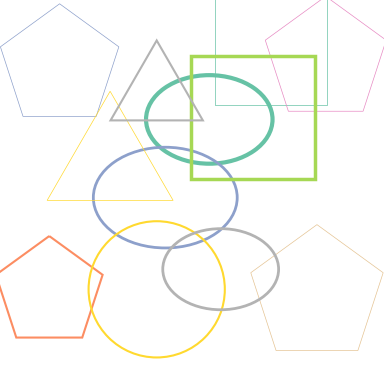[{"shape": "oval", "thickness": 3, "radius": 0.82, "center": [0.544, 0.69]}, {"shape": "square", "thickness": 0.5, "radius": 0.73, "center": [0.704, 0.872]}, {"shape": "pentagon", "thickness": 1.5, "radius": 0.73, "center": [0.128, 0.241]}, {"shape": "pentagon", "thickness": 0.5, "radius": 0.81, "center": [0.155, 0.828]}, {"shape": "oval", "thickness": 2, "radius": 0.93, "center": [0.429, 0.487]}, {"shape": "pentagon", "thickness": 0.5, "radius": 0.83, "center": [0.846, 0.845]}, {"shape": "square", "thickness": 2.5, "radius": 0.8, "center": [0.657, 0.694]}, {"shape": "circle", "thickness": 1.5, "radius": 0.88, "center": [0.407, 0.248]}, {"shape": "triangle", "thickness": 0.5, "radius": 0.94, "center": [0.286, 0.574]}, {"shape": "pentagon", "thickness": 0.5, "radius": 0.9, "center": [0.823, 0.236]}, {"shape": "oval", "thickness": 2, "radius": 0.75, "center": [0.573, 0.301]}, {"shape": "triangle", "thickness": 1.5, "radius": 0.69, "center": [0.407, 0.756]}]